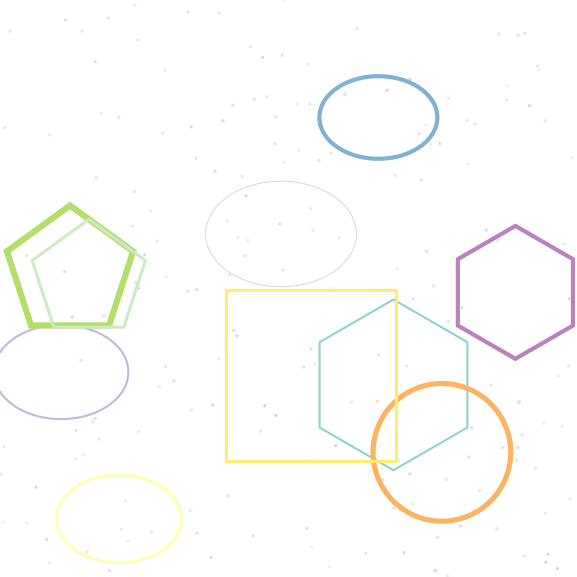[{"shape": "hexagon", "thickness": 1, "radius": 0.74, "center": [0.681, 0.333]}, {"shape": "oval", "thickness": 1.5, "radius": 0.54, "center": [0.206, 0.101]}, {"shape": "oval", "thickness": 1, "radius": 0.58, "center": [0.106, 0.355]}, {"shape": "oval", "thickness": 2, "radius": 0.51, "center": [0.655, 0.796]}, {"shape": "circle", "thickness": 2.5, "radius": 0.6, "center": [0.765, 0.216]}, {"shape": "pentagon", "thickness": 3, "radius": 0.57, "center": [0.121, 0.528]}, {"shape": "oval", "thickness": 0.5, "radius": 0.65, "center": [0.487, 0.594]}, {"shape": "hexagon", "thickness": 2, "radius": 0.58, "center": [0.892, 0.493]}, {"shape": "pentagon", "thickness": 1.5, "radius": 0.52, "center": [0.154, 0.516]}, {"shape": "square", "thickness": 1.5, "radius": 0.74, "center": [0.539, 0.349]}]